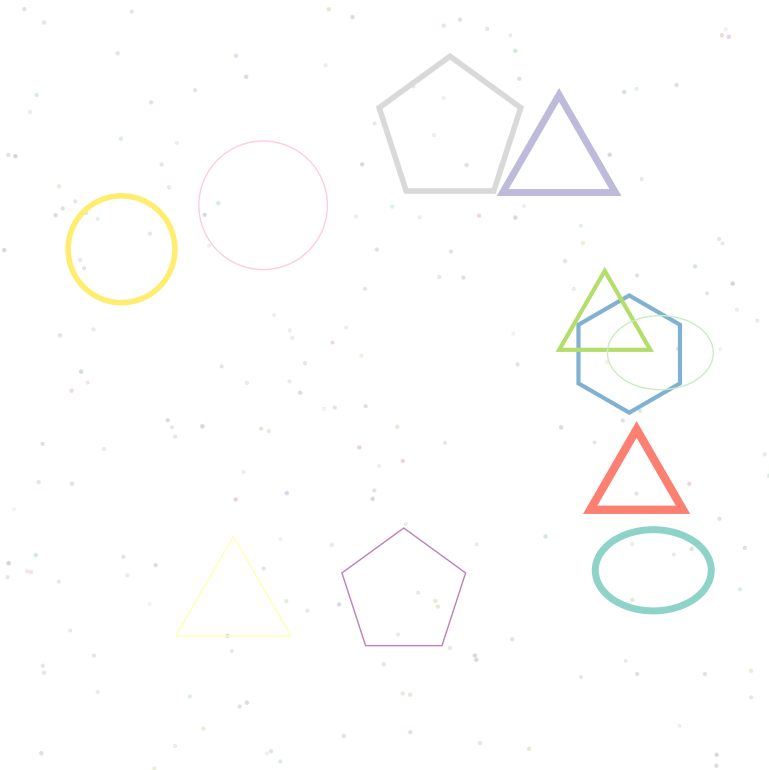[{"shape": "oval", "thickness": 2.5, "radius": 0.38, "center": [0.848, 0.259]}, {"shape": "triangle", "thickness": 0.5, "radius": 0.43, "center": [0.303, 0.217]}, {"shape": "triangle", "thickness": 2.5, "radius": 0.42, "center": [0.726, 0.792]}, {"shape": "triangle", "thickness": 3, "radius": 0.35, "center": [0.827, 0.373]}, {"shape": "hexagon", "thickness": 1.5, "radius": 0.38, "center": [0.817, 0.54]}, {"shape": "triangle", "thickness": 1.5, "radius": 0.34, "center": [0.785, 0.58]}, {"shape": "circle", "thickness": 0.5, "radius": 0.42, "center": [0.342, 0.733]}, {"shape": "pentagon", "thickness": 2, "radius": 0.48, "center": [0.584, 0.83]}, {"shape": "pentagon", "thickness": 0.5, "radius": 0.42, "center": [0.524, 0.23]}, {"shape": "oval", "thickness": 0.5, "radius": 0.34, "center": [0.858, 0.542]}, {"shape": "circle", "thickness": 2, "radius": 0.35, "center": [0.158, 0.676]}]